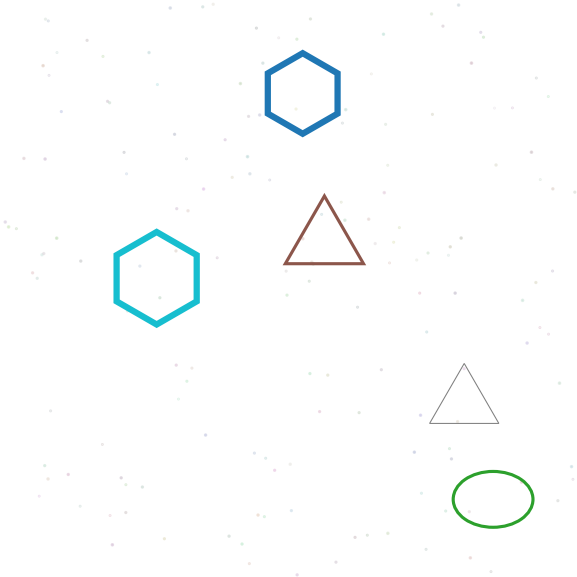[{"shape": "hexagon", "thickness": 3, "radius": 0.35, "center": [0.524, 0.837]}, {"shape": "oval", "thickness": 1.5, "radius": 0.35, "center": [0.854, 0.134]}, {"shape": "triangle", "thickness": 1.5, "radius": 0.39, "center": [0.562, 0.582]}, {"shape": "triangle", "thickness": 0.5, "radius": 0.35, "center": [0.804, 0.301]}, {"shape": "hexagon", "thickness": 3, "radius": 0.4, "center": [0.271, 0.517]}]